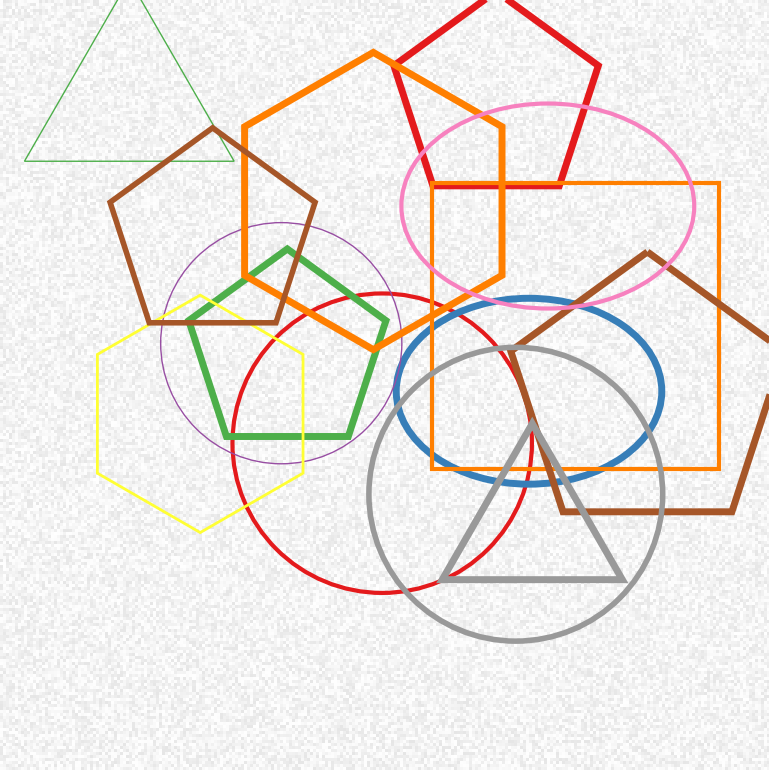[{"shape": "pentagon", "thickness": 2.5, "radius": 0.7, "center": [0.644, 0.872]}, {"shape": "circle", "thickness": 1.5, "radius": 0.97, "center": [0.496, 0.424]}, {"shape": "oval", "thickness": 2.5, "radius": 0.86, "center": [0.687, 0.492]}, {"shape": "triangle", "thickness": 0.5, "radius": 0.79, "center": [0.168, 0.869]}, {"shape": "pentagon", "thickness": 2.5, "radius": 0.67, "center": [0.373, 0.542]}, {"shape": "circle", "thickness": 0.5, "radius": 0.78, "center": [0.365, 0.554]}, {"shape": "square", "thickness": 1.5, "radius": 0.93, "center": [0.747, 0.577]}, {"shape": "hexagon", "thickness": 2.5, "radius": 0.97, "center": [0.485, 0.739]}, {"shape": "hexagon", "thickness": 1, "radius": 0.77, "center": [0.26, 0.463]}, {"shape": "pentagon", "thickness": 2.5, "radius": 0.93, "center": [0.841, 0.486]}, {"shape": "pentagon", "thickness": 2, "radius": 0.7, "center": [0.276, 0.694]}, {"shape": "oval", "thickness": 1.5, "radius": 0.95, "center": [0.711, 0.732]}, {"shape": "circle", "thickness": 2, "radius": 0.95, "center": [0.67, 0.358]}, {"shape": "triangle", "thickness": 2.5, "radius": 0.68, "center": [0.691, 0.315]}]